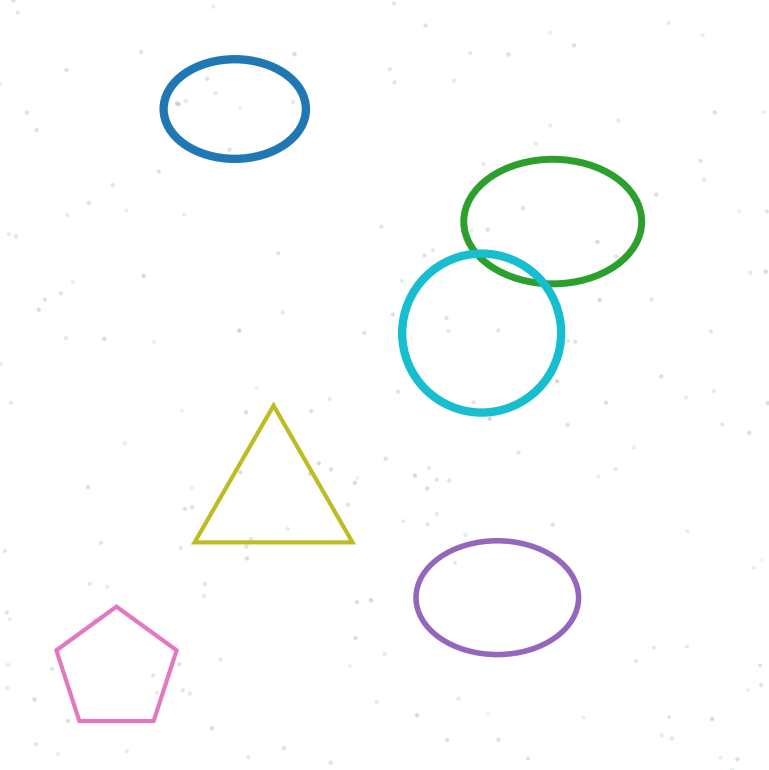[{"shape": "oval", "thickness": 3, "radius": 0.46, "center": [0.305, 0.858]}, {"shape": "oval", "thickness": 2.5, "radius": 0.58, "center": [0.718, 0.712]}, {"shape": "oval", "thickness": 2, "radius": 0.53, "center": [0.646, 0.224]}, {"shape": "pentagon", "thickness": 1.5, "radius": 0.41, "center": [0.151, 0.13]}, {"shape": "triangle", "thickness": 1.5, "radius": 0.59, "center": [0.355, 0.355]}, {"shape": "circle", "thickness": 3, "radius": 0.52, "center": [0.626, 0.567]}]